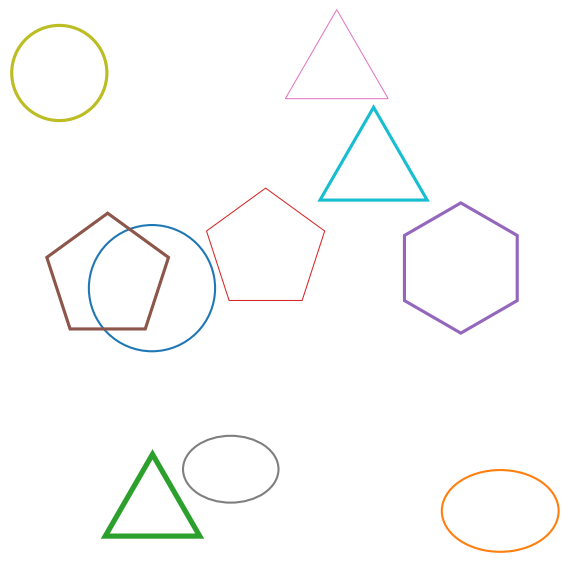[{"shape": "circle", "thickness": 1, "radius": 0.55, "center": [0.263, 0.5]}, {"shape": "oval", "thickness": 1, "radius": 0.51, "center": [0.866, 0.114]}, {"shape": "triangle", "thickness": 2.5, "radius": 0.47, "center": [0.264, 0.118]}, {"shape": "pentagon", "thickness": 0.5, "radius": 0.54, "center": [0.46, 0.566]}, {"shape": "hexagon", "thickness": 1.5, "radius": 0.56, "center": [0.798, 0.535]}, {"shape": "pentagon", "thickness": 1.5, "radius": 0.55, "center": [0.186, 0.519]}, {"shape": "triangle", "thickness": 0.5, "radius": 0.51, "center": [0.583, 0.88]}, {"shape": "oval", "thickness": 1, "radius": 0.41, "center": [0.4, 0.187]}, {"shape": "circle", "thickness": 1.5, "radius": 0.41, "center": [0.103, 0.873]}, {"shape": "triangle", "thickness": 1.5, "radius": 0.54, "center": [0.647, 0.706]}]